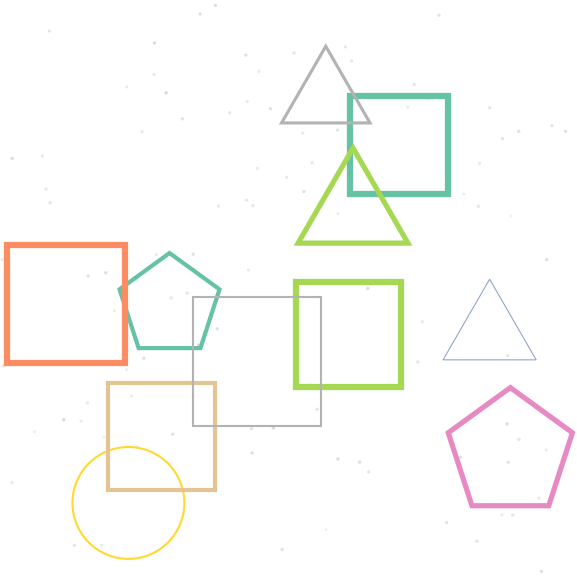[{"shape": "pentagon", "thickness": 2, "radius": 0.46, "center": [0.294, 0.47]}, {"shape": "square", "thickness": 3, "radius": 0.42, "center": [0.69, 0.748]}, {"shape": "square", "thickness": 3, "radius": 0.51, "center": [0.114, 0.473]}, {"shape": "triangle", "thickness": 0.5, "radius": 0.47, "center": [0.848, 0.423]}, {"shape": "pentagon", "thickness": 2.5, "radius": 0.57, "center": [0.884, 0.215]}, {"shape": "triangle", "thickness": 2.5, "radius": 0.55, "center": [0.611, 0.633]}, {"shape": "square", "thickness": 3, "radius": 0.46, "center": [0.603, 0.42]}, {"shape": "circle", "thickness": 1, "radius": 0.48, "center": [0.222, 0.128]}, {"shape": "square", "thickness": 2, "radius": 0.46, "center": [0.28, 0.243]}, {"shape": "square", "thickness": 1, "radius": 0.56, "center": [0.445, 0.373]}, {"shape": "triangle", "thickness": 1.5, "radius": 0.44, "center": [0.564, 0.83]}]